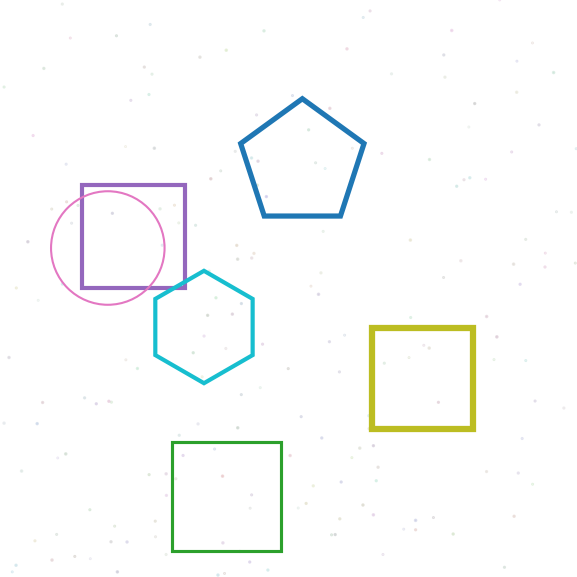[{"shape": "pentagon", "thickness": 2.5, "radius": 0.56, "center": [0.524, 0.716]}, {"shape": "square", "thickness": 1.5, "radius": 0.47, "center": [0.392, 0.14]}, {"shape": "square", "thickness": 2, "radius": 0.44, "center": [0.231, 0.589]}, {"shape": "circle", "thickness": 1, "radius": 0.49, "center": [0.187, 0.57]}, {"shape": "square", "thickness": 3, "radius": 0.44, "center": [0.731, 0.344]}, {"shape": "hexagon", "thickness": 2, "radius": 0.49, "center": [0.353, 0.433]}]